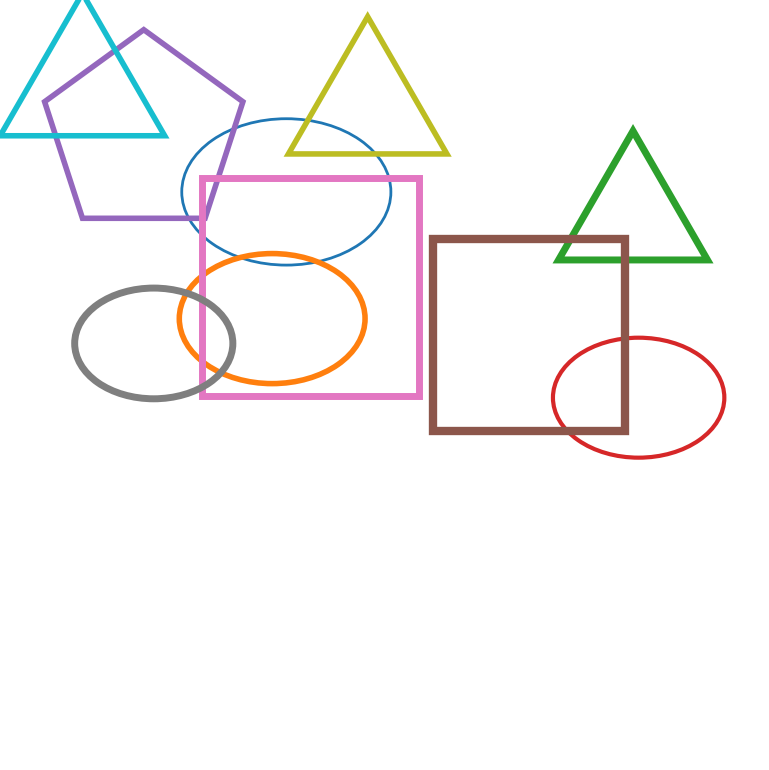[{"shape": "oval", "thickness": 1, "radius": 0.68, "center": [0.372, 0.751]}, {"shape": "oval", "thickness": 2, "radius": 0.6, "center": [0.353, 0.586]}, {"shape": "triangle", "thickness": 2.5, "radius": 0.56, "center": [0.822, 0.718]}, {"shape": "oval", "thickness": 1.5, "radius": 0.56, "center": [0.829, 0.484]}, {"shape": "pentagon", "thickness": 2, "radius": 0.68, "center": [0.187, 0.826]}, {"shape": "square", "thickness": 3, "radius": 0.62, "center": [0.688, 0.565]}, {"shape": "square", "thickness": 2.5, "radius": 0.7, "center": [0.403, 0.627]}, {"shape": "oval", "thickness": 2.5, "radius": 0.51, "center": [0.2, 0.554]}, {"shape": "triangle", "thickness": 2, "radius": 0.59, "center": [0.477, 0.859]}, {"shape": "triangle", "thickness": 2, "radius": 0.62, "center": [0.107, 0.885]}]